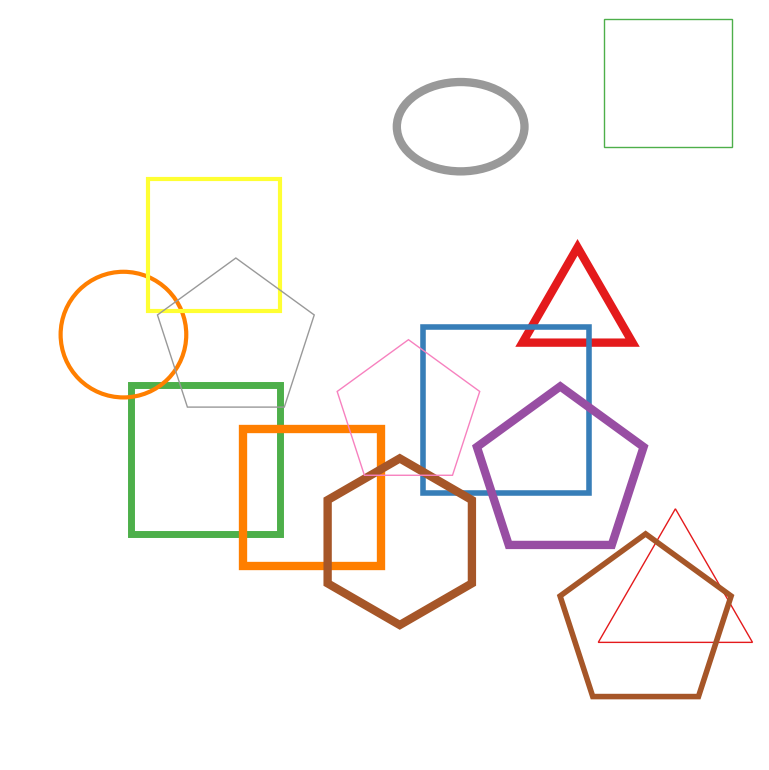[{"shape": "triangle", "thickness": 3, "radius": 0.41, "center": [0.75, 0.596]}, {"shape": "triangle", "thickness": 0.5, "radius": 0.58, "center": [0.877, 0.224]}, {"shape": "square", "thickness": 2, "radius": 0.54, "center": [0.657, 0.467]}, {"shape": "square", "thickness": 0.5, "radius": 0.42, "center": [0.868, 0.893]}, {"shape": "square", "thickness": 2.5, "radius": 0.48, "center": [0.267, 0.403]}, {"shape": "pentagon", "thickness": 3, "radius": 0.57, "center": [0.728, 0.384]}, {"shape": "circle", "thickness": 1.5, "radius": 0.41, "center": [0.16, 0.565]}, {"shape": "square", "thickness": 3, "radius": 0.45, "center": [0.405, 0.354]}, {"shape": "square", "thickness": 1.5, "radius": 0.43, "center": [0.278, 0.682]}, {"shape": "hexagon", "thickness": 3, "radius": 0.54, "center": [0.519, 0.296]}, {"shape": "pentagon", "thickness": 2, "radius": 0.58, "center": [0.838, 0.19]}, {"shape": "pentagon", "thickness": 0.5, "radius": 0.49, "center": [0.53, 0.462]}, {"shape": "pentagon", "thickness": 0.5, "radius": 0.54, "center": [0.306, 0.558]}, {"shape": "oval", "thickness": 3, "radius": 0.41, "center": [0.598, 0.835]}]